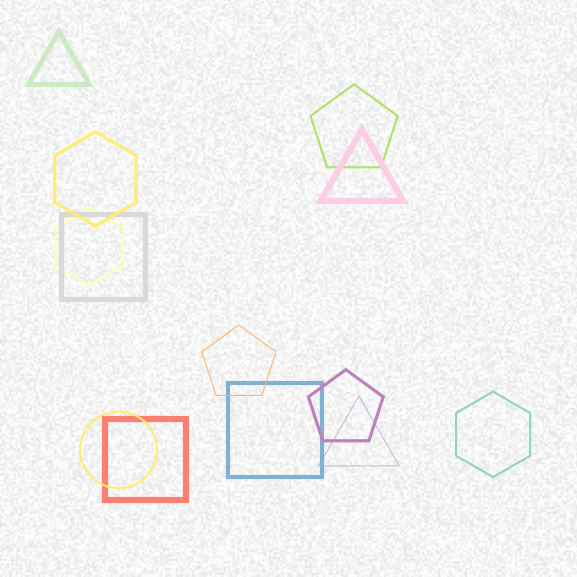[{"shape": "hexagon", "thickness": 1, "radius": 0.37, "center": [0.854, 0.247]}, {"shape": "hexagon", "thickness": 1, "radius": 0.33, "center": [0.154, 0.572]}, {"shape": "triangle", "thickness": 0.5, "radius": 0.4, "center": [0.622, 0.233]}, {"shape": "square", "thickness": 3, "radius": 0.35, "center": [0.252, 0.204]}, {"shape": "square", "thickness": 2, "radius": 0.41, "center": [0.476, 0.254]}, {"shape": "pentagon", "thickness": 0.5, "radius": 0.34, "center": [0.414, 0.369]}, {"shape": "pentagon", "thickness": 1, "radius": 0.4, "center": [0.613, 0.774]}, {"shape": "triangle", "thickness": 3, "radius": 0.41, "center": [0.627, 0.692]}, {"shape": "square", "thickness": 2.5, "radius": 0.37, "center": [0.179, 0.555]}, {"shape": "pentagon", "thickness": 1.5, "radius": 0.34, "center": [0.599, 0.291]}, {"shape": "triangle", "thickness": 2.5, "radius": 0.31, "center": [0.102, 0.883]}, {"shape": "circle", "thickness": 1, "radius": 0.33, "center": [0.205, 0.22]}, {"shape": "hexagon", "thickness": 1.5, "radius": 0.41, "center": [0.165, 0.689]}]